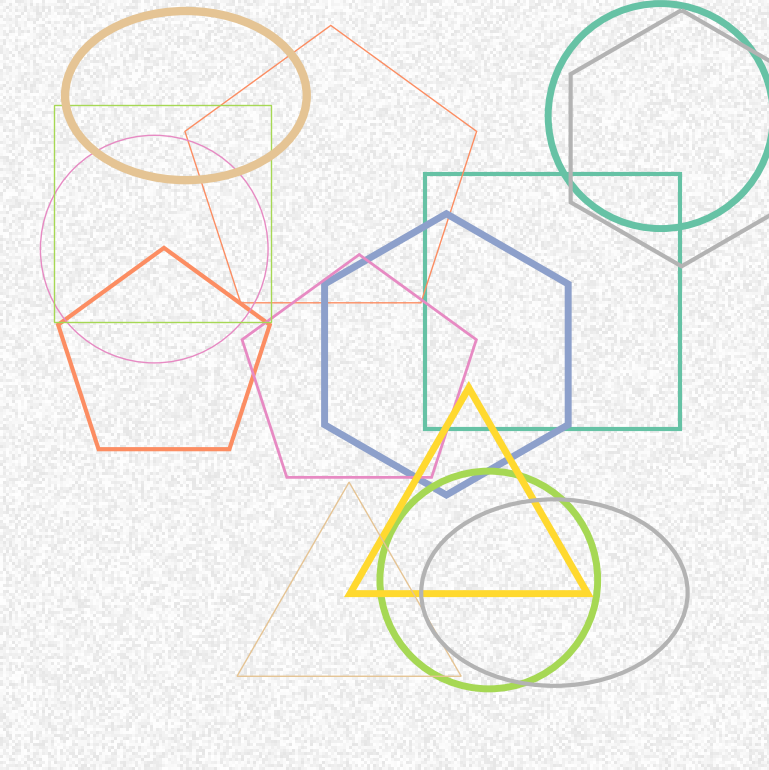[{"shape": "circle", "thickness": 2.5, "radius": 0.73, "center": [0.858, 0.849]}, {"shape": "square", "thickness": 1.5, "radius": 0.83, "center": [0.717, 0.608]}, {"shape": "pentagon", "thickness": 0.5, "radius": 1.0, "center": [0.43, 0.768]}, {"shape": "pentagon", "thickness": 1.5, "radius": 0.72, "center": [0.213, 0.534]}, {"shape": "hexagon", "thickness": 2.5, "radius": 0.91, "center": [0.58, 0.54]}, {"shape": "circle", "thickness": 0.5, "radius": 0.74, "center": [0.2, 0.676]}, {"shape": "pentagon", "thickness": 1, "radius": 0.8, "center": [0.466, 0.509]}, {"shape": "square", "thickness": 0.5, "radius": 0.7, "center": [0.211, 0.723]}, {"shape": "circle", "thickness": 2.5, "radius": 0.71, "center": [0.635, 0.247]}, {"shape": "triangle", "thickness": 2.5, "radius": 0.89, "center": [0.609, 0.318]}, {"shape": "oval", "thickness": 3, "radius": 0.78, "center": [0.241, 0.876]}, {"shape": "triangle", "thickness": 0.5, "radius": 0.84, "center": [0.453, 0.206]}, {"shape": "hexagon", "thickness": 1.5, "radius": 0.83, "center": [0.885, 0.82]}, {"shape": "oval", "thickness": 1.5, "radius": 0.86, "center": [0.72, 0.23]}]